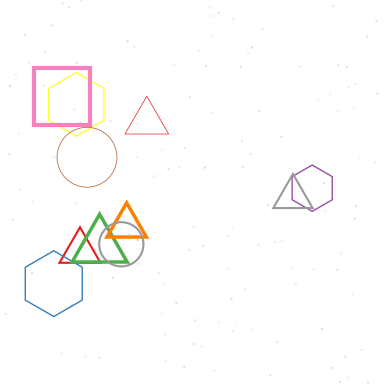[{"shape": "triangle", "thickness": 0.5, "radius": 0.33, "center": [0.381, 0.685]}, {"shape": "triangle", "thickness": 1.5, "radius": 0.31, "center": [0.208, 0.348]}, {"shape": "hexagon", "thickness": 1, "radius": 0.43, "center": [0.14, 0.263]}, {"shape": "triangle", "thickness": 2.5, "radius": 0.41, "center": [0.259, 0.361]}, {"shape": "hexagon", "thickness": 1, "radius": 0.3, "center": [0.811, 0.511]}, {"shape": "triangle", "thickness": 2.5, "radius": 0.3, "center": [0.329, 0.414]}, {"shape": "hexagon", "thickness": 1, "radius": 0.41, "center": [0.198, 0.729]}, {"shape": "circle", "thickness": 0.5, "radius": 0.39, "center": [0.226, 0.592]}, {"shape": "square", "thickness": 3, "radius": 0.37, "center": [0.161, 0.75]}, {"shape": "circle", "thickness": 1.5, "radius": 0.29, "center": [0.315, 0.365]}, {"shape": "triangle", "thickness": 1.5, "radius": 0.29, "center": [0.761, 0.489]}]